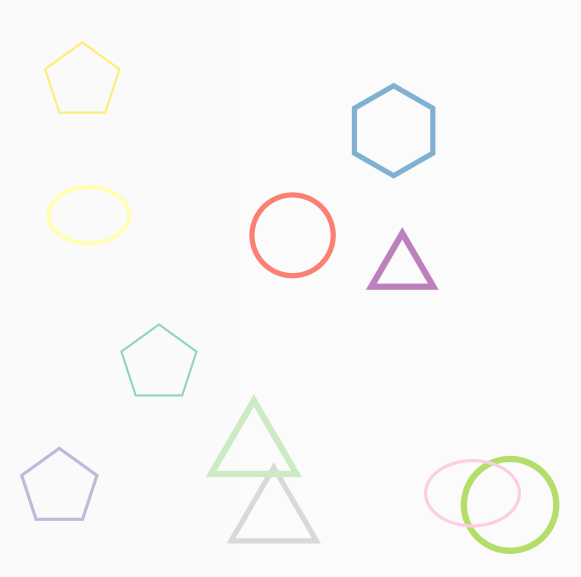[{"shape": "pentagon", "thickness": 1, "radius": 0.34, "center": [0.273, 0.369]}, {"shape": "oval", "thickness": 2, "radius": 0.35, "center": [0.153, 0.627]}, {"shape": "pentagon", "thickness": 1.5, "radius": 0.34, "center": [0.102, 0.155]}, {"shape": "circle", "thickness": 2.5, "radius": 0.35, "center": [0.503, 0.592]}, {"shape": "hexagon", "thickness": 2.5, "radius": 0.39, "center": [0.677, 0.773]}, {"shape": "circle", "thickness": 3, "radius": 0.4, "center": [0.878, 0.125]}, {"shape": "oval", "thickness": 1.5, "radius": 0.4, "center": [0.813, 0.145]}, {"shape": "triangle", "thickness": 2.5, "radius": 0.42, "center": [0.471, 0.105]}, {"shape": "triangle", "thickness": 3, "radius": 0.31, "center": [0.692, 0.534]}, {"shape": "triangle", "thickness": 3, "radius": 0.42, "center": [0.437, 0.221]}, {"shape": "pentagon", "thickness": 1, "radius": 0.34, "center": [0.142, 0.859]}]